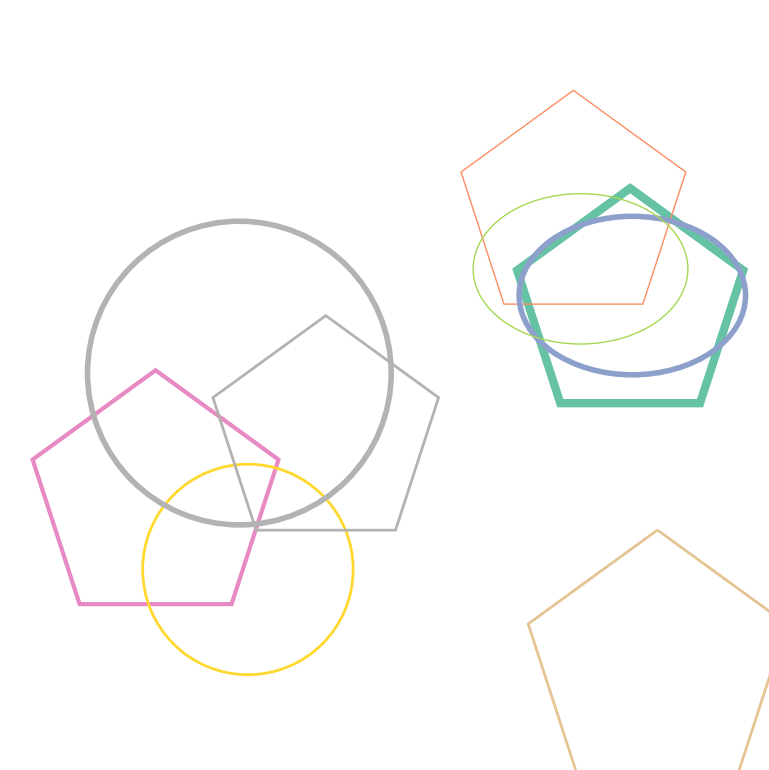[{"shape": "pentagon", "thickness": 3, "radius": 0.77, "center": [0.818, 0.601]}, {"shape": "pentagon", "thickness": 0.5, "radius": 0.77, "center": [0.745, 0.729]}, {"shape": "oval", "thickness": 2, "radius": 0.74, "center": [0.821, 0.616]}, {"shape": "pentagon", "thickness": 1.5, "radius": 0.84, "center": [0.202, 0.351]}, {"shape": "oval", "thickness": 0.5, "radius": 0.7, "center": [0.754, 0.651]}, {"shape": "circle", "thickness": 1, "radius": 0.68, "center": [0.322, 0.26]}, {"shape": "pentagon", "thickness": 1, "radius": 0.88, "center": [0.854, 0.135]}, {"shape": "pentagon", "thickness": 1, "radius": 0.77, "center": [0.423, 0.436]}, {"shape": "circle", "thickness": 2, "radius": 0.99, "center": [0.311, 0.516]}]